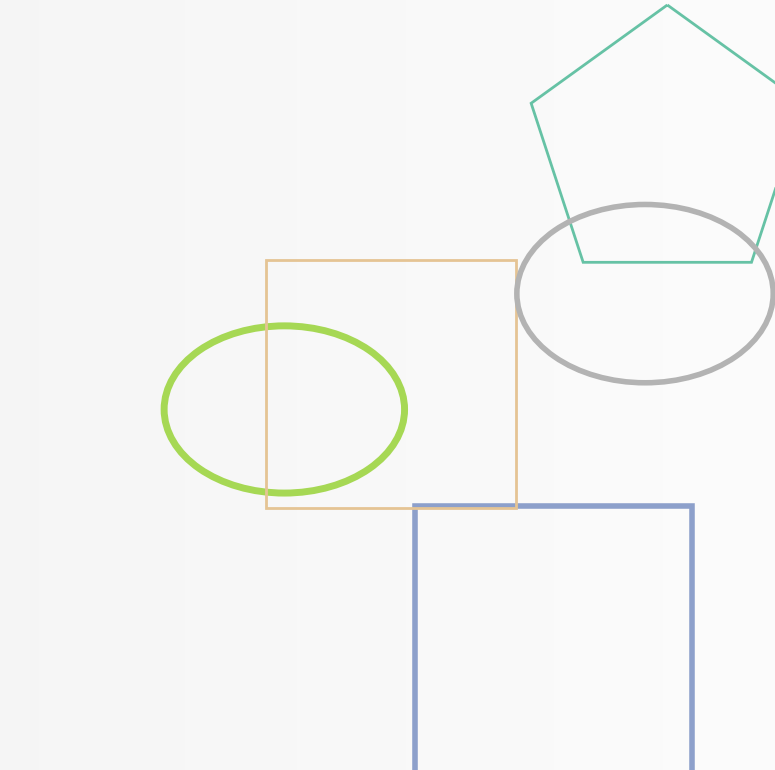[{"shape": "pentagon", "thickness": 1, "radius": 0.92, "center": [0.861, 0.809]}, {"shape": "square", "thickness": 2, "radius": 0.89, "center": [0.715, 0.164]}, {"shape": "oval", "thickness": 2.5, "radius": 0.78, "center": [0.367, 0.468]}, {"shape": "square", "thickness": 1, "radius": 0.81, "center": [0.505, 0.501]}, {"shape": "oval", "thickness": 2, "radius": 0.83, "center": [0.832, 0.619]}]